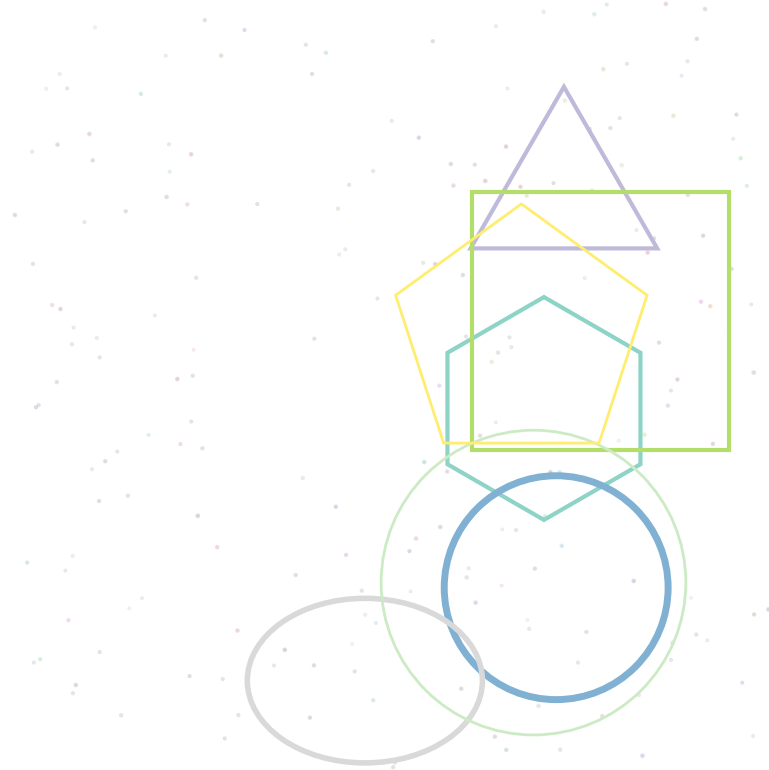[{"shape": "hexagon", "thickness": 1.5, "radius": 0.72, "center": [0.706, 0.469]}, {"shape": "triangle", "thickness": 1.5, "radius": 0.7, "center": [0.732, 0.747]}, {"shape": "circle", "thickness": 2.5, "radius": 0.73, "center": [0.722, 0.237]}, {"shape": "square", "thickness": 1.5, "radius": 0.84, "center": [0.78, 0.583]}, {"shape": "oval", "thickness": 2, "radius": 0.76, "center": [0.474, 0.116]}, {"shape": "circle", "thickness": 1, "radius": 0.99, "center": [0.693, 0.243]}, {"shape": "pentagon", "thickness": 1, "radius": 0.86, "center": [0.677, 0.563]}]